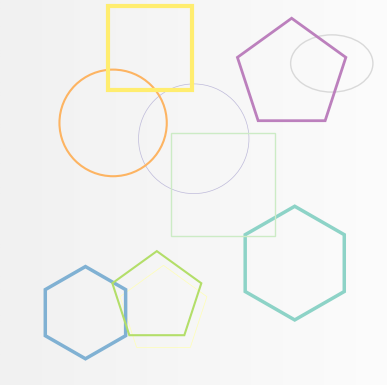[{"shape": "hexagon", "thickness": 2.5, "radius": 0.74, "center": [0.761, 0.317]}, {"shape": "pentagon", "thickness": 0.5, "radius": 0.59, "center": [0.422, 0.193]}, {"shape": "circle", "thickness": 0.5, "radius": 0.71, "center": [0.5, 0.64]}, {"shape": "hexagon", "thickness": 2.5, "radius": 0.6, "center": [0.221, 0.188]}, {"shape": "circle", "thickness": 1.5, "radius": 0.69, "center": [0.292, 0.681]}, {"shape": "pentagon", "thickness": 1.5, "radius": 0.6, "center": [0.405, 0.227]}, {"shape": "oval", "thickness": 1, "radius": 0.53, "center": [0.856, 0.835]}, {"shape": "pentagon", "thickness": 2, "radius": 0.74, "center": [0.753, 0.805]}, {"shape": "square", "thickness": 1, "radius": 0.67, "center": [0.576, 0.521]}, {"shape": "square", "thickness": 3, "radius": 0.54, "center": [0.388, 0.875]}]